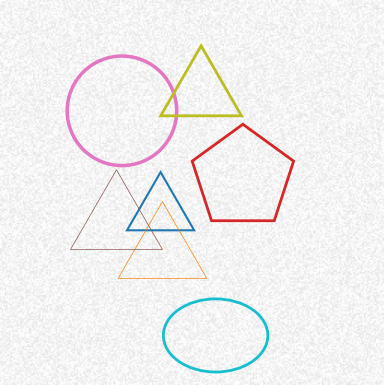[{"shape": "triangle", "thickness": 1.5, "radius": 0.5, "center": [0.417, 0.452]}, {"shape": "triangle", "thickness": 0.5, "radius": 0.67, "center": [0.422, 0.343]}, {"shape": "pentagon", "thickness": 2, "radius": 0.69, "center": [0.631, 0.539]}, {"shape": "triangle", "thickness": 0.5, "radius": 0.69, "center": [0.303, 0.421]}, {"shape": "circle", "thickness": 2.5, "radius": 0.71, "center": [0.317, 0.712]}, {"shape": "triangle", "thickness": 2, "radius": 0.61, "center": [0.522, 0.76]}, {"shape": "oval", "thickness": 2, "radius": 0.68, "center": [0.56, 0.129]}]